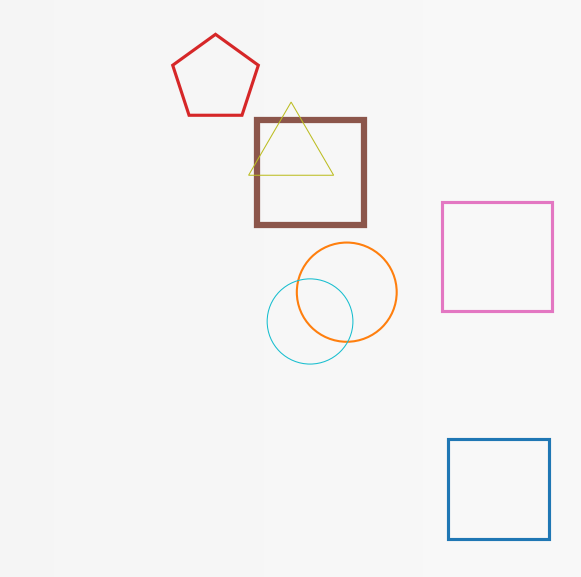[{"shape": "square", "thickness": 1.5, "radius": 0.43, "center": [0.858, 0.153]}, {"shape": "circle", "thickness": 1, "radius": 0.43, "center": [0.597, 0.493]}, {"shape": "pentagon", "thickness": 1.5, "radius": 0.39, "center": [0.371, 0.862]}, {"shape": "square", "thickness": 3, "radius": 0.46, "center": [0.534, 0.7]}, {"shape": "square", "thickness": 1.5, "radius": 0.47, "center": [0.855, 0.555]}, {"shape": "triangle", "thickness": 0.5, "radius": 0.42, "center": [0.501, 0.738]}, {"shape": "circle", "thickness": 0.5, "radius": 0.37, "center": [0.533, 0.442]}]